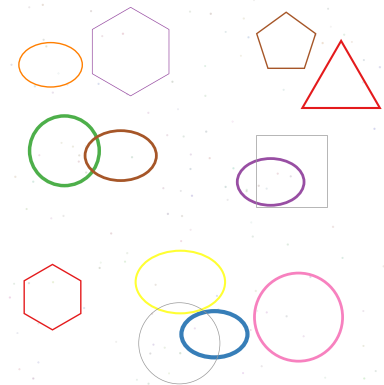[{"shape": "triangle", "thickness": 1.5, "radius": 0.58, "center": [0.886, 0.778]}, {"shape": "hexagon", "thickness": 1, "radius": 0.42, "center": [0.136, 0.228]}, {"shape": "oval", "thickness": 3, "radius": 0.43, "center": [0.557, 0.132]}, {"shape": "circle", "thickness": 2.5, "radius": 0.45, "center": [0.167, 0.608]}, {"shape": "oval", "thickness": 2, "radius": 0.43, "center": [0.703, 0.527]}, {"shape": "hexagon", "thickness": 0.5, "radius": 0.58, "center": [0.339, 0.866]}, {"shape": "oval", "thickness": 1, "radius": 0.41, "center": [0.131, 0.832]}, {"shape": "oval", "thickness": 1.5, "radius": 0.58, "center": [0.468, 0.267]}, {"shape": "oval", "thickness": 2, "radius": 0.46, "center": [0.314, 0.596]}, {"shape": "pentagon", "thickness": 1, "radius": 0.4, "center": [0.743, 0.888]}, {"shape": "circle", "thickness": 2, "radius": 0.57, "center": [0.775, 0.176]}, {"shape": "square", "thickness": 0.5, "radius": 0.47, "center": [0.757, 0.556]}, {"shape": "circle", "thickness": 0.5, "radius": 0.53, "center": [0.466, 0.108]}]